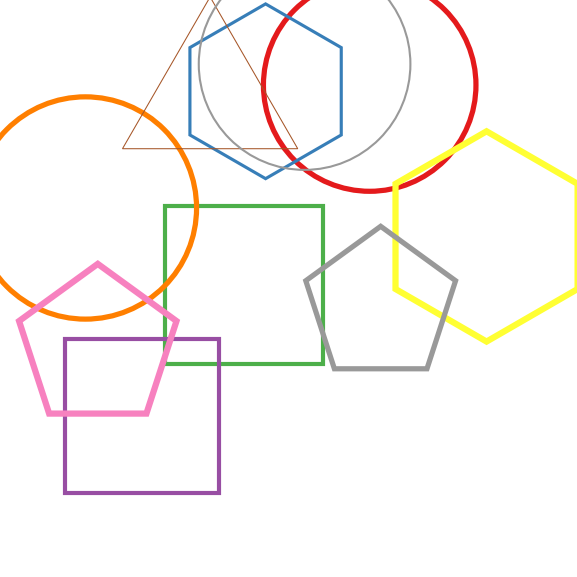[{"shape": "circle", "thickness": 2.5, "radius": 0.92, "center": [0.64, 0.852]}, {"shape": "hexagon", "thickness": 1.5, "radius": 0.76, "center": [0.46, 0.841]}, {"shape": "square", "thickness": 2, "radius": 0.68, "center": [0.423, 0.506]}, {"shape": "square", "thickness": 2, "radius": 0.67, "center": [0.246, 0.278]}, {"shape": "circle", "thickness": 2.5, "radius": 0.96, "center": [0.148, 0.639]}, {"shape": "hexagon", "thickness": 3, "radius": 0.91, "center": [0.843, 0.59]}, {"shape": "triangle", "thickness": 0.5, "radius": 0.88, "center": [0.364, 0.829]}, {"shape": "pentagon", "thickness": 3, "radius": 0.72, "center": [0.169, 0.399]}, {"shape": "pentagon", "thickness": 2.5, "radius": 0.68, "center": [0.659, 0.471]}, {"shape": "circle", "thickness": 1, "radius": 0.92, "center": [0.527, 0.888]}]